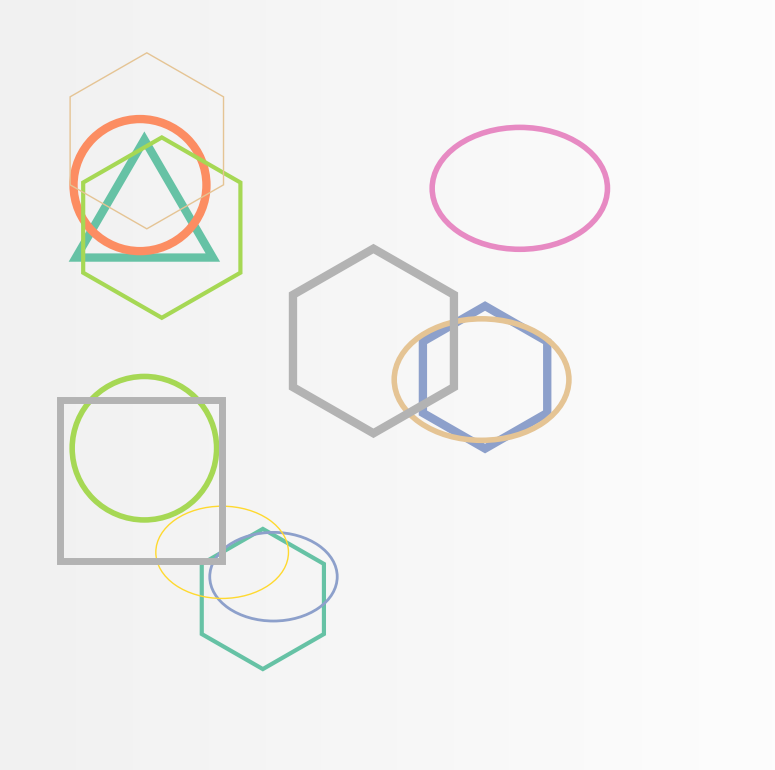[{"shape": "triangle", "thickness": 3, "radius": 0.51, "center": [0.186, 0.717]}, {"shape": "hexagon", "thickness": 1.5, "radius": 0.46, "center": [0.339, 0.222]}, {"shape": "circle", "thickness": 3, "radius": 0.43, "center": [0.181, 0.76]}, {"shape": "oval", "thickness": 1, "radius": 0.41, "center": [0.353, 0.251]}, {"shape": "hexagon", "thickness": 3, "radius": 0.46, "center": [0.626, 0.51]}, {"shape": "oval", "thickness": 2, "radius": 0.57, "center": [0.671, 0.755]}, {"shape": "circle", "thickness": 2, "radius": 0.47, "center": [0.186, 0.418]}, {"shape": "hexagon", "thickness": 1.5, "radius": 0.59, "center": [0.209, 0.704]}, {"shape": "oval", "thickness": 0.5, "radius": 0.43, "center": [0.287, 0.283]}, {"shape": "hexagon", "thickness": 0.5, "radius": 0.57, "center": [0.189, 0.817]}, {"shape": "oval", "thickness": 2, "radius": 0.56, "center": [0.621, 0.507]}, {"shape": "hexagon", "thickness": 3, "radius": 0.6, "center": [0.482, 0.557]}, {"shape": "square", "thickness": 2.5, "radius": 0.52, "center": [0.182, 0.376]}]